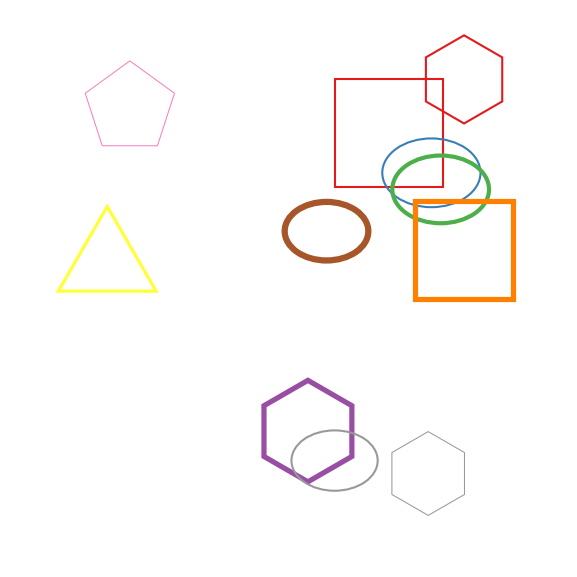[{"shape": "hexagon", "thickness": 1, "radius": 0.38, "center": [0.804, 0.862]}, {"shape": "square", "thickness": 1, "radius": 0.47, "center": [0.674, 0.768]}, {"shape": "oval", "thickness": 1, "radius": 0.43, "center": [0.747, 0.7]}, {"shape": "oval", "thickness": 2, "radius": 0.42, "center": [0.763, 0.671]}, {"shape": "hexagon", "thickness": 2.5, "radius": 0.44, "center": [0.533, 0.253]}, {"shape": "square", "thickness": 2.5, "radius": 0.43, "center": [0.803, 0.566]}, {"shape": "triangle", "thickness": 1.5, "radius": 0.49, "center": [0.186, 0.544]}, {"shape": "oval", "thickness": 3, "radius": 0.36, "center": [0.565, 0.599]}, {"shape": "pentagon", "thickness": 0.5, "radius": 0.41, "center": [0.225, 0.812]}, {"shape": "hexagon", "thickness": 0.5, "radius": 0.36, "center": [0.741, 0.179]}, {"shape": "oval", "thickness": 1, "radius": 0.37, "center": [0.579, 0.202]}]